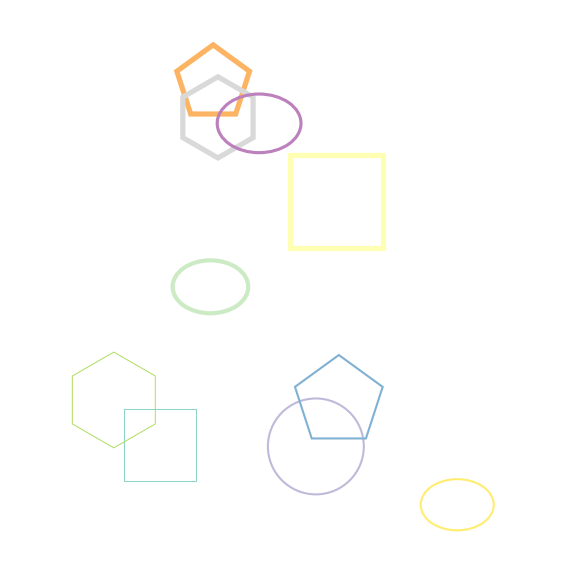[{"shape": "square", "thickness": 0.5, "radius": 0.31, "center": [0.277, 0.229]}, {"shape": "square", "thickness": 2.5, "radius": 0.4, "center": [0.583, 0.651]}, {"shape": "circle", "thickness": 1, "radius": 0.42, "center": [0.547, 0.226]}, {"shape": "pentagon", "thickness": 1, "radius": 0.4, "center": [0.587, 0.305]}, {"shape": "pentagon", "thickness": 2.5, "radius": 0.33, "center": [0.369, 0.855]}, {"shape": "hexagon", "thickness": 0.5, "radius": 0.41, "center": [0.197, 0.307]}, {"shape": "hexagon", "thickness": 2.5, "radius": 0.35, "center": [0.377, 0.796]}, {"shape": "oval", "thickness": 1.5, "radius": 0.36, "center": [0.449, 0.786]}, {"shape": "oval", "thickness": 2, "radius": 0.33, "center": [0.364, 0.503]}, {"shape": "oval", "thickness": 1, "radius": 0.32, "center": [0.792, 0.125]}]